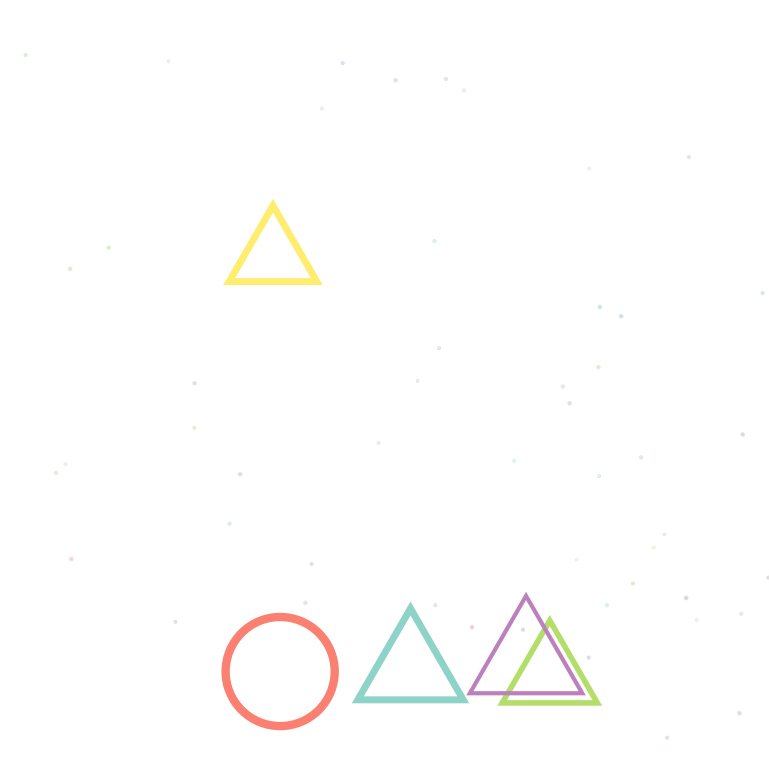[{"shape": "triangle", "thickness": 2.5, "radius": 0.4, "center": [0.533, 0.131]}, {"shape": "circle", "thickness": 3, "radius": 0.35, "center": [0.364, 0.128]}, {"shape": "triangle", "thickness": 2, "radius": 0.36, "center": [0.714, 0.123]}, {"shape": "triangle", "thickness": 1.5, "radius": 0.42, "center": [0.683, 0.142]}, {"shape": "triangle", "thickness": 2.5, "radius": 0.33, "center": [0.355, 0.667]}]